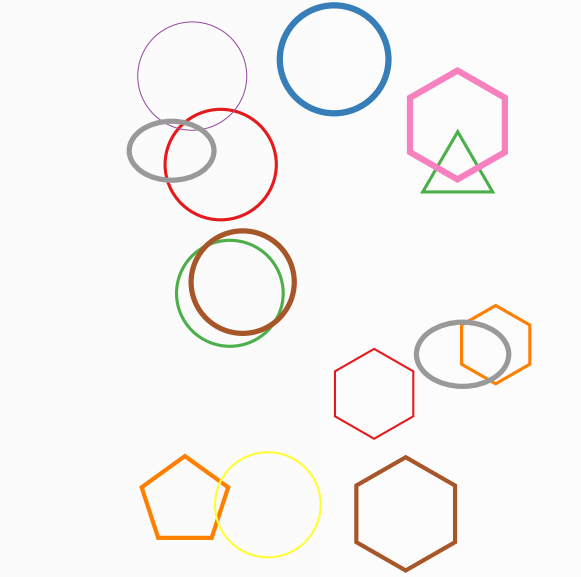[{"shape": "hexagon", "thickness": 1, "radius": 0.39, "center": [0.644, 0.317]}, {"shape": "circle", "thickness": 1.5, "radius": 0.48, "center": [0.38, 0.714]}, {"shape": "circle", "thickness": 3, "radius": 0.47, "center": [0.575, 0.896]}, {"shape": "circle", "thickness": 1.5, "radius": 0.46, "center": [0.395, 0.491]}, {"shape": "triangle", "thickness": 1.5, "radius": 0.35, "center": [0.787, 0.701]}, {"shape": "circle", "thickness": 0.5, "radius": 0.47, "center": [0.331, 0.867]}, {"shape": "pentagon", "thickness": 2, "radius": 0.39, "center": [0.318, 0.131]}, {"shape": "hexagon", "thickness": 1.5, "radius": 0.34, "center": [0.853, 0.402]}, {"shape": "circle", "thickness": 1, "radius": 0.45, "center": [0.461, 0.125]}, {"shape": "circle", "thickness": 2.5, "radius": 0.44, "center": [0.418, 0.511]}, {"shape": "hexagon", "thickness": 2, "radius": 0.49, "center": [0.698, 0.109]}, {"shape": "hexagon", "thickness": 3, "radius": 0.47, "center": [0.787, 0.783]}, {"shape": "oval", "thickness": 2.5, "radius": 0.36, "center": [0.295, 0.738]}, {"shape": "oval", "thickness": 2.5, "radius": 0.4, "center": [0.796, 0.386]}]